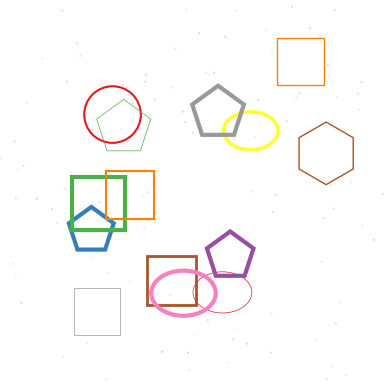[{"shape": "oval", "thickness": 0.5, "radius": 0.38, "center": [0.578, 0.241]}, {"shape": "circle", "thickness": 1.5, "radius": 0.37, "center": [0.292, 0.702]}, {"shape": "pentagon", "thickness": 3, "radius": 0.31, "center": [0.237, 0.401]}, {"shape": "square", "thickness": 3, "radius": 0.35, "center": [0.256, 0.47]}, {"shape": "pentagon", "thickness": 0.5, "radius": 0.37, "center": [0.321, 0.668]}, {"shape": "pentagon", "thickness": 3, "radius": 0.32, "center": [0.598, 0.335]}, {"shape": "square", "thickness": 1, "radius": 0.31, "center": [0.781, 0.841]}, {"shape": "square", "thickness": 1.5, "radius": 0.32, "center": [0.338, 0.494]}, {"shape": "oval", "thickness": 2.5, "radius": 0.35, "center": [0.651, 0.66]}, {"shape": "hexagon", "thickness": 1, "radius": 0.41, "center": [0.847, 0.602]}, {"shape": "square", "thickness": 2, "radius": 0.32, "center": [0.446, 0.272]}, {"shape": "oval", "thickness": 3, "radius": 0.42, "center": [0.477, 0.238]}, {"shape": "square", "thickness": 0.5, "radius": 0.3, "center": [0.251, 0.191]}, {"shape": "pentagon", "thickness": 3, "radius": 0.35, "center": [0.566, 0.707]}]